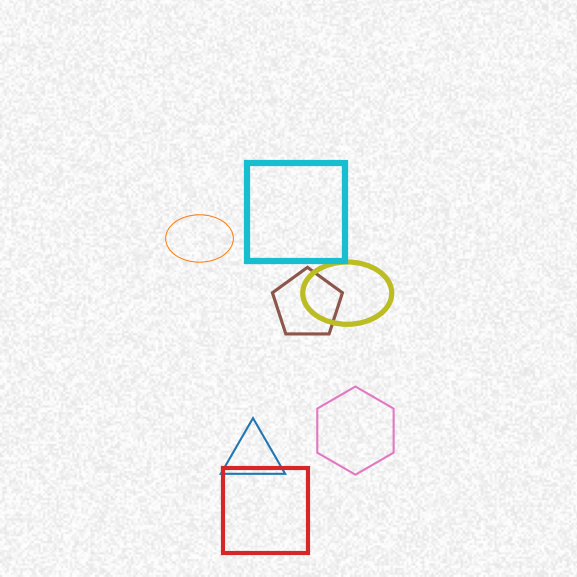[{"shape": "triangle", "thickness": 1, "radius": 0.32, "center": [0.438, 0.211]}, {"shape": "oval", "thickness": 0.5, "radius": 0.29, "center": [0.345, 0.586]}, {"shape": "square", "thickness": 2, "radius": 0.37, "center": [0.459, 0.115]}, {"shape": "pentagon", "thickness": 1.5, "radius": 0.32, "center": [0.532, 0.472]}, {"shape": "hexagon", "thickness": 1, "radius": 0.38, "center": [0.616, 0.253]}, {"shape": "oval", "thickness": 2.5, "radius": 0.39, "center": [0.601, 0.492]}, {"shape": "square", "thickness": 3, "radius": 0.43, "center": [0.513, 0.632]}]